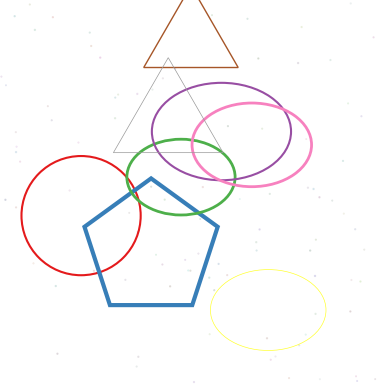[{"shape": "circle", "thickness": 1.5, "radius": 0.77, "center": [0.211, 0.44]}, {"shape": "pentagon", "thickness": 3, "radius": 0.91, "center": [0.392, 0.355]}, {"shape": "oval", "thickness": 2, "radius": 0.7, "center": [0.47, 0.54]}, {"shape": "oval", "thickness": 1.5, "radius": 0.9, "center": [0.575, 0.658]}, {"shape": "oval", "thickness": 0.5, "radius": 0.75, "center": [0.697, 0.195]}, {"shape": "triangle", "thickness": 1, "radius": 0.71, "center": [0.496, 0.895]}, {"shape": "oval", "thickness": 2, "radius": 0.78, "center": [0.654, 0.624]}, {"shape": "triangle", "thickness": 0.5, "radius": 0.82, "center": [0.437, 0.686]}]